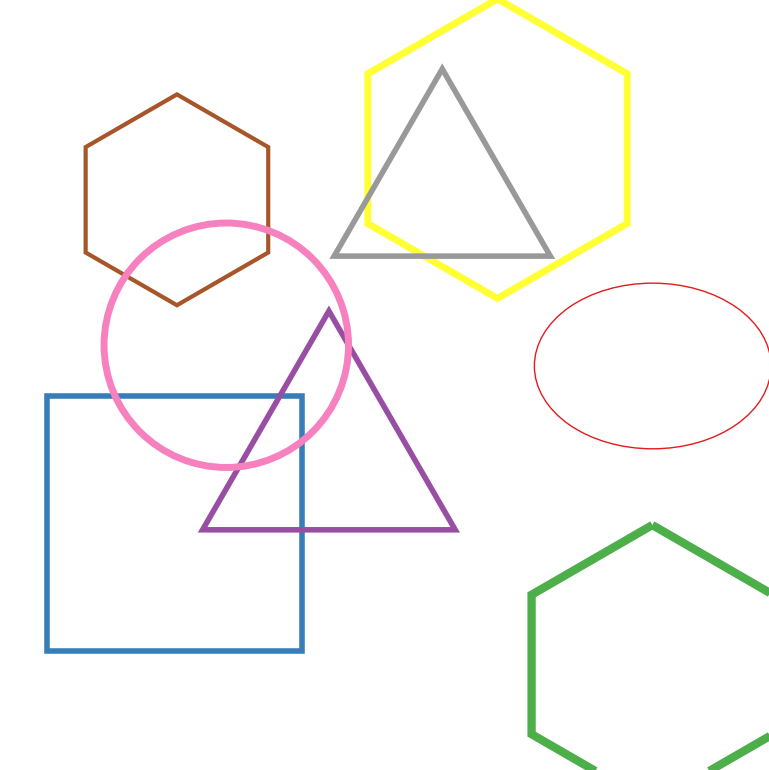[{"shape": "oval", "thickness": 0.5, "radius": 0.77, "center": [0.848, 0.525]}, {"shape": "square", "thickness": 2, "radius": 0.83, "center": [0.227, 0.321]}, {"shape": "hexagon", "thickness": 3, "radius": 0.91, "center": [0.847, 0.137]}, {"shape": "triangle", "thickness": 2, "radius": 0.95, "center": [0.427, 0.407]}, {"shape": "hexagon", "thickness": 2.5, "radius": 0.97, "center": [0.646, 0.807]}, {"shape": "hexagon", "thickness": 1.5, "radius": 0.68, "center": [0.23, 0.741]}, {"shape": "circle", "thickness": 2.5, "radius": 0.79, "center": [0.294, 0.552]}, {"shape": "triangle", "thickness": 2, "radius": 0.81, "center": [0.574, 0.748]}]